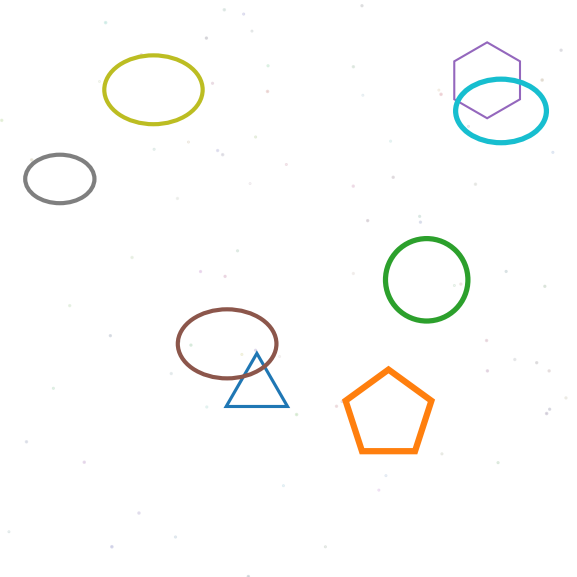[{"shape": "triangle", "thickness": 1.5, "radius": 0.31, "center": [0.445, 0.326]}, {"shape": "pentagon", "thickness": 3, "radius": 0.39, "center": [0.673, 0.281]}, {"shape": "circle", "thickness": 2.5, "radius": 0.36, "center": [0.739, 0.515]}, {"shape": "hexagon", "thickness": 1, "radius": 0.33, "center": [0.844, 0.86]}, {"shape": "oval", "thickness": 2, "radius": 0.43, "center": [0.393, 0.404]}, {"shape": "oval", "thickness": 2, "radius": 0.3, "center": [0.104, 0.689]}, {"shape": "oval", "thickness": 2, "radius": 0.43, "center": [0.266, 0.844]}, {"shape": "oval", "thickness": 2.5, "radius": 0.39, "center": [0.868, 0.807]}]